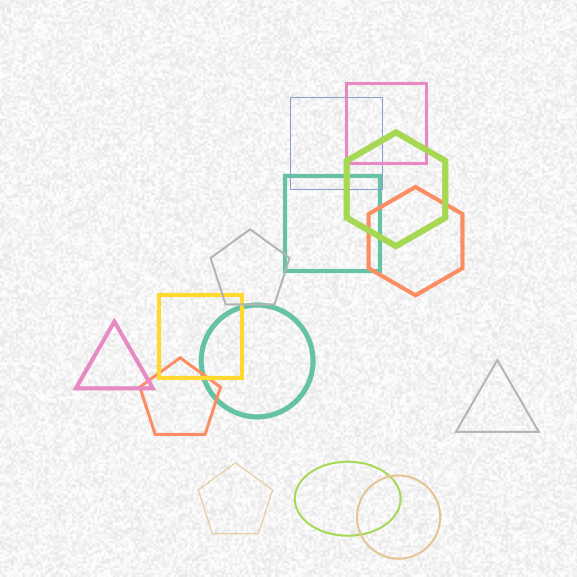[{"shape": "circle", "thickness": 2.5, "radius": 0.48, "center": [0.445, 0.374]}, {"shape": "square", "thickness": 2, "radius": 0.41, "center": [0.575, 0.613]}, {"shape": "pentagon", "thickness": 1.5, "radius": 0.37, "center": [0.312, 0.306]}, {"shape": "hexagon", "thickness": 2, "radius": 0.47, "center": [0.72, 0.582]}, {"shape": "square", "thickness": 0.5, "radius": 0.4, "center": [0.582, 0.751]}, {"shape": "triangle", "thickness": 2, "radius": 0.38, "center": [0.198, 0.365]}, {"shape": "square", "thickness": 1.5, "radius": 0.35, "center": [0.668, 0.786]}, {"shape": "hexagon", "thickness": 3, "radius": 0.49, "center": [0.686, 0.671]}, {"shape": "oval", "thickness": 1, "radius": 0.46, "center": [0.602, 0.136]}, {"shape": "square", "thickness": 2, "radius": 0.36, "center": [0.347, 0.416]}, {"shape": "circle", "thickness": 1, "radius": 0.36, "center": [0.69, 0.104]}, {"shape": "pentagon", "thickness": 0.5, "radius": 0.34, "center": [0.408, 0.13]}, {"shape": "pentagon", "thickness": 1, "radius": 0.36, "center": [0.433, 0.53]}, {"shape": "triangle", "thickness": 1, "radius": 0.41, "center": [0.861, 0.293]}]